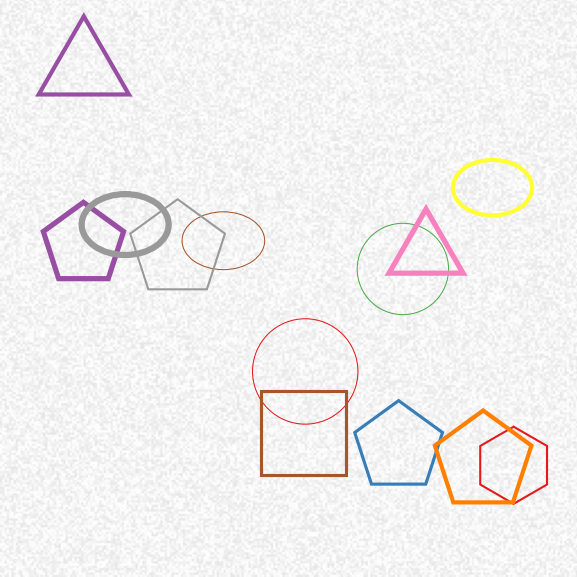[{"shape": "circle", "thickness": 0.5, "radius": 0.46, "center": [0.529, 0.356]}, {"shape": "hexagon", "thickness": 1, "radius": 0.33, "center": [0.889, 0.194]}, {"shape": "pentagon", "thickness": 1.5, "radius": 0.4, "center": [0.69, 0.225]}, {"shape": "circle", "thickness": 0.5, "radius": 0.4, "center": [0.698, 0.533]}, {"shape": "pentagon", "thickness": 2.5, "radius": 0.37, "center": [0.145, 0.576]}, {"shape": "triangle", "thickness": 2, "radius": 0.45, "center": [0.145, 0.881]}, {"shape": "pentagon", "thickness": 2, "radius": 0.44, "center": [0.837, 0.2]}, {"shape": "oval", "thickness": 2, "radius": 0.34, "center": [0.853, 0.674]}, {"shape": "oval", "thickness": 0.5, "radius": 0.36, "center": [0.387, 0.582]}, {"shape": "square", "thickness": 1.5, "radius": 0.37, "center": [0.525, 0.249]}, {"shape": "triangle", "thickness": 2.5, "radius": 0.37, "center": [0.738, 0.563]}, {"shape": "oval", "thickness": 3, "radius": 0.38, "center": [0.217, 0.61]}, {"shape": "pentagon", "thickness": 1, "radius": 0.43, "center": [0.308, 0.568]}]